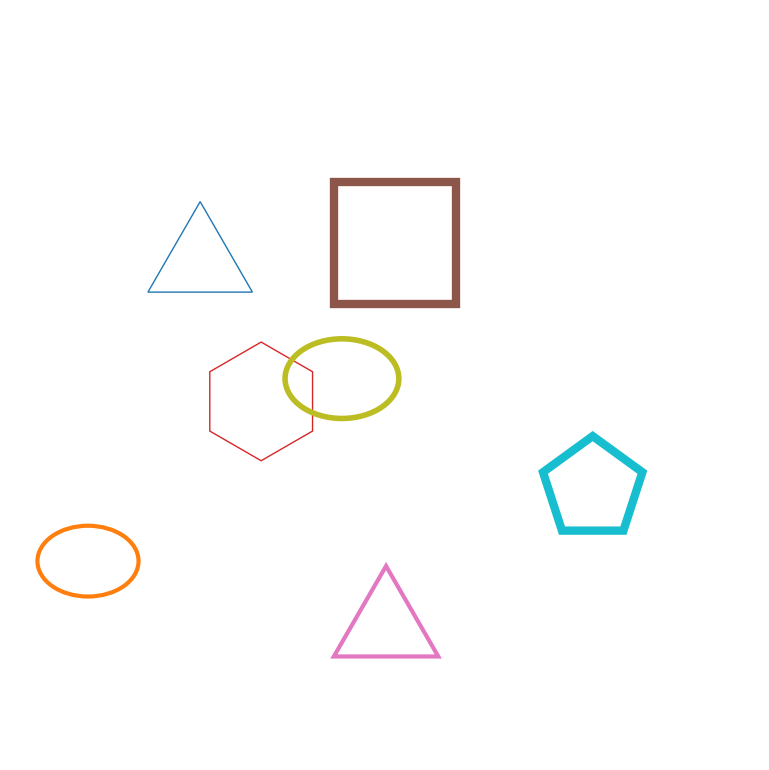[{"shape": "triangle", "thickness": 0.5, "radius": 0.39, "center": [0.26, 0.66]}, {"shape": "oval", "thickness": 1.5, "radius": 0.33, "center": [0.114, 0.271]}, {"shape": "hexagon", "thickness": 0.5, "radius": 0.39, "center": [0.339, 0.479]}, {"shape": "square", "thickness": 3, "radius": 0.4, "center": [0.513, 0.684]}, {"shape": "triangle", "thickness": 1.5, "radius": 0.39, "center": [0.501, 0.187]}, {"shape": "oval", "thickness": 2, "radius": 0.37, "center": [0.444, 0.508]}, {"shape": "pentagon", "thickness": 3, "radius": 0.34, "center": [0.77, 0.366]}]